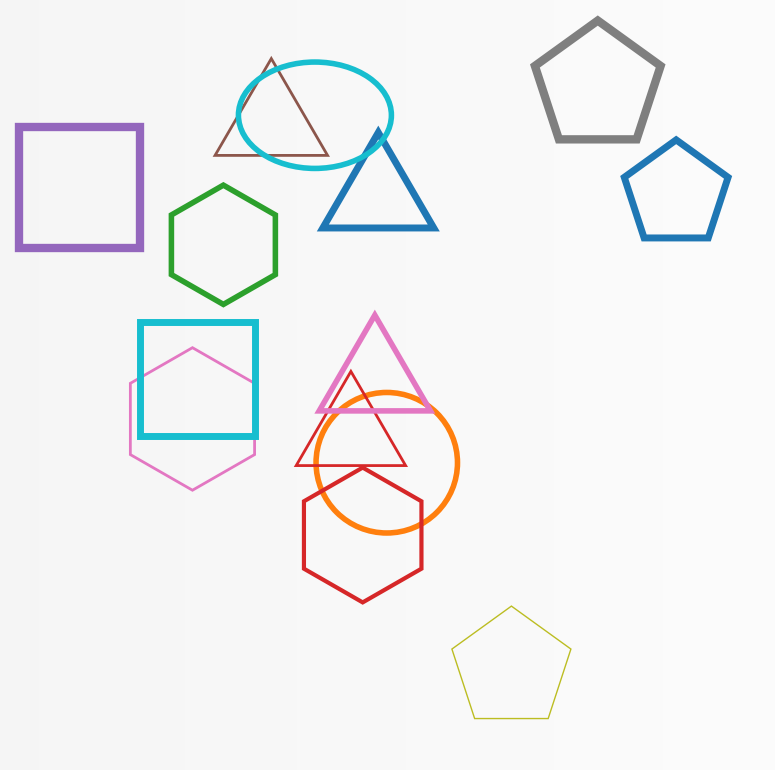[{"shape": "pentagon", "thickness": 2.5, "radius": 0.35, "center": [0.872, 0.748]}, {"shape": "triangle", "thickness": 2.5, "radius": 0.41, "center": [0.488, 0.745]}, {"shape": "circle", "thickness": 2, "radius": 0.46, "center": [0.499, 0.399]}, {"shape": "hexagon", "thickness": 2, "radius": 0.39, "center": [0.288, 0.682]}, {"shape": "hexagon", "thickness": 1.5, "radius": 0.44, "center": [0.468, 0.305]}, {"shape": "triangle", "thickness": 1, "radius": 0.41, "center": [0.453, 0.436]}, {"shape": "square", "thickness": 3, "radius": 0.39, "center": [0.103, 0.756]}, {"shape": "triangle", "thickness": 1, "radius": 0.42, "center": [0.35, 0.84]}, {"shape": "triangle", "thickness": 2, "radius": 0.41, "center": [0.484, 0.508]}, {"shape": "hexagon", "thickness": 1, "radius": 0.46, "center": [0.248, 0.456]}, {"shape": "pentagon", "thickness": 3, "radius": 0.43, "center": [0.771, 0.888]}, {"shape": "pentagon", "thickness": 0.5, "radius": 0.4, "center": [0.66, 0.132]}, {"shape": "oval", "thickness": 2, "radius": 0.49, "center": [0.406, 0.85]}, {"shape": "square", "thickness": 2.5, "radius": 0.37, "center": [0.255, 0.507]}]